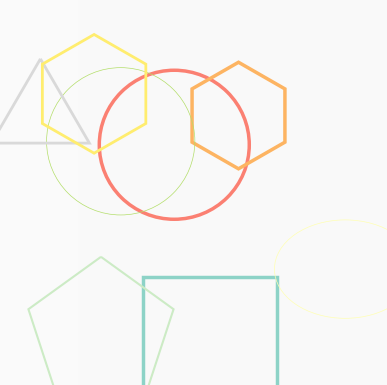[{"shape": "square", "thickness": 2.5, "radius": 0.87, "center": [0.542, 0.108]}, {"shape": "oval", "thickness": 0.5, "radius": 0.91, "center": [0.891, 0.301]}, {"shape": "circle", "thickness": 2.5, "radius": 0.97, "center": [0.45, 0.624]}, {"shape": "hexagon", "thickness": 2.5, "radius": 0.69, "center": [0.615, 0.7]}, {"shape": "circle", "thickness": 0.5, "radius": 0.96, "center": [0.312, 0.633]}, {"shape": "triangle", "thickness": 2, "radius": 0.73, "center": [0.104, 0.701]}, {"shape": "pentagon", "thickness": 1.5, "radius": 0.98, "center": [0.261, 0.136]}, {"shape": "hexagon", "thickness": 2, "radius": 0.77, "center": [0.243, 0.756]}]